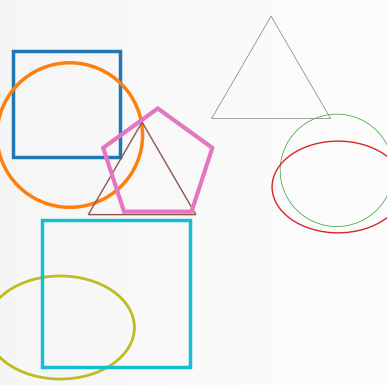[{"shape": "square", "thickness": 2.5, "radius": 0.69, "center": [0.173, 0.73]}, {"shape": "circle", "thickness": 2.5, "radius": 0.94, "center": [0.18, 0.649]}, {"shape": "circle", "thickness": 0.5, "radius": 0.73, "center": [0.869, 0.558]}, {"shape": "oval", "thickness": 1, "radius": 0.85, "center": [0.872, 0.514]}, {"shape": "triangle", "thickness": 1, "radius": 0.8, "center": [0.367, 0.523]}, {"shape": "pentagon", "thickness": 3, "radius": 0.74, "center": [0.407, 0.57]}, {"shape": "triangle", "thickness": 0.5, "radius": 0.89, "center": [0.7, 0.781]}, {"shape": "oval", "thickness": 2, "radius": 0.96, "center": [0.156, 0.149]}, {"shape": "square", "thickness": 2.5, "radius": 0.96, "center": [0.298, 0.238]}]